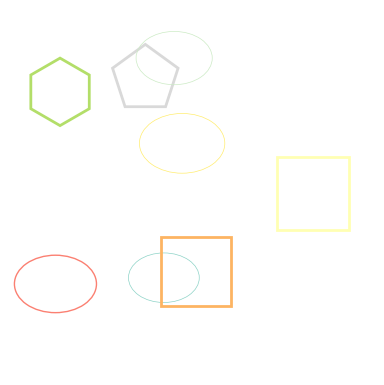[{"shape": "oval", "thickness": 0.5, "radius": 0.46, "center": [0.426, 0.279]}, {"shape": "square", "thickness": 2, "radius": 0.47, "center": [0.812, 0.498]}, {"shape": "oval", "thickness": 1, "radius": 0.53, "center": [0.144, 0.263]}, {"shape": "square", "thickness": 2, "radius": 0.45, "center": [0.509, 0.295]}, {"shape": "hexagon", "thickness": 2, "radius": 0.44, "center": [0.156, 0.761]}, {"shape": "pentagon", "thickness": 2, "radius": 0.45, "center": [0.377, 0.795]}, {"shape": "oval", "thickness": 0.5, "radius": 0.49, "center": [0.452, 0.849]}, {"shape": "oval", "thickness": 0.5, "radius": 0.55, "center": [0.473, 0.628]}]